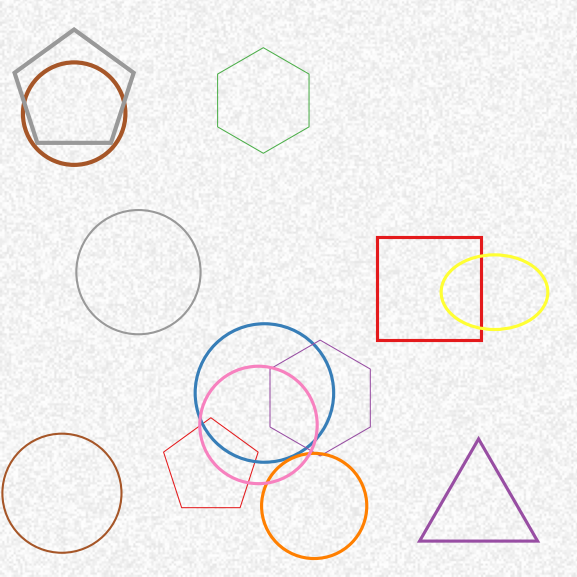[{"shape": "square", "thickness": 1.5, "radius": 0.45, "center": [0.743, 0.499]}, {"shape": "pentagon", "thickness": 0.5, "radius": 0.43, "center": [0.365, 0.19]}, {"shape": "circle", "thickness": 1.5, "radius": 0.6, "center": [0.458, 0.319]}, {"shape": "hexagon", "thickness": 0.5, "radius": 0.46, "center": [0.456, 0.825]}, {"shape": "triangle", "thickness": 1.5, "radius": 0.59, "center": [0.829, 0.121]}, {"shape": "hexagon", "thickness": 0.5, "radius": 0.5, "center": [0.554, 0.31]}, {"shape": "circle", "thickness": 1.5, "radius": 0.46, "center": [0.544, 0.123]}, {"shape": "oval", "thickness": 1.5, "radius": 0.46, "center": [0.856, 0.493]}, {"shape": "circle", "thickness": 2, "radius": 0.44, "center": [0.128, 0.802]}, {"shape": "circle", "thickness": 1, "radius": 0.52, "center": [0.107, 0.145]}, {"shape": "circle", "thickness": 1.5, "radius": 0.51, "center": [0.448, 0.263]}, {"shape": "circle", "thickness": 1, "radius": 0.54, "center": [0.24, 0.528]}, {"shape": "pentagon", "thickness": 2, "radius": 0.54, "center": [0.128, 0.84]}]